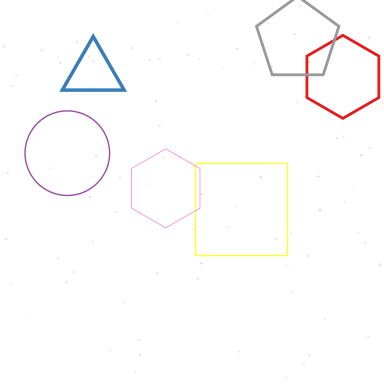[{"shape": "hexagon", "thickness": 2, "radius": 0.54, "center": [0.891, 0.8]}, {"shape": "triangle", "thickness": 2.5, "radius": 0.46, "center": [0.242, 0.812]}, {"shape": "circle", "thickness": 1, "radius": 0.55, "center": [0.175, 0.602]}, {"shape": "square", "thickness": 1, "radius": 0.6, "center": [0.627, 0.457]}, {"shape": "hexagon", "thickness": 0.5, "radius": 0.51, "center": [0.43, 0.511]}, {"shape": "pentagon", "thickness": 2, "radius": 0.56, "center": [0.773, 0.897]}]